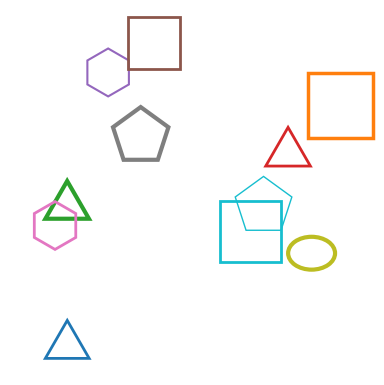[{"shape": "triangle", "thickness": 2, "radius": 0.33, "center": [0.175, 0.102]}, {"shape": "square", "thickness": 2.5, "radius": 0.42, "center": [0.885, 0.725]}, {"shape": "triangle", "thickness": 3, "radius": 0.33, "center": [0.174, 0.465]}, {"shape": "triangle", "thickness": 2, "radius": 0.34, "center": [0.748, 0.602]}, {"shape": "hexagon", "thickness": 1.5, "radius": 0.31, "center": [0.281, 0.812]}, {"shape": "square", "thickness": 2, "radius": 0.34, "center": [0.399, 0.888]}, {"shape": "hexagon", "thickness": 2, "radius": 0.31, "center": [0.143, 0.414]}, {"shape": "pentagon", "thickness": 3, "radius": 0.38, "center": [0.365, 0.646]}, {"shape": "oval", "thickness": 3, "radius": 0.3, "center": [0.809, 0.342]}, {"shape": "square", "thickness": 2, "radius": 0.4, "center": [0.65, 0.398]}, {"shape": "pentagon", "thickness": 1, "radius": 0.39, "center": [0.685, 0.464]}]